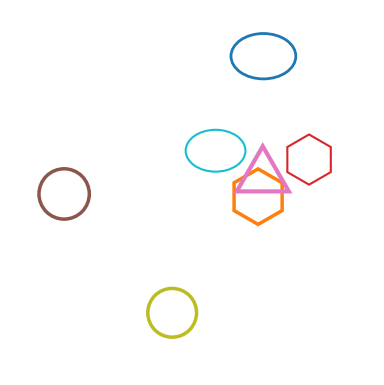[{"shape": "oval", "thickness": 2, "radius": 0.42, "center": [0.684, 0.854]}, {"shape": "hexagon", "thickness": 2.5, "radius": 0.36, "center": [0.67, 0.489]}, {"shape": "hexagon", "thickness": 1.5, "radius": 0.33, "center": [0.803, 0.586]}, {"shape": "circle", "thickness": 2.5, "radius": 0.33, "center": [0.167, 0.496]}, {"shape": "triangle", "thickness": 3, "radius": 0.39, "center": [0.683, 0.542]}, {"shape": "circle", "thickness": 2.5, "radius": 0.32, "center": [0.447, 0.188]}, {"shape": "oval", "thickness": 1.5, "radius": 0.39, "center": [0.56, 0.608]}]